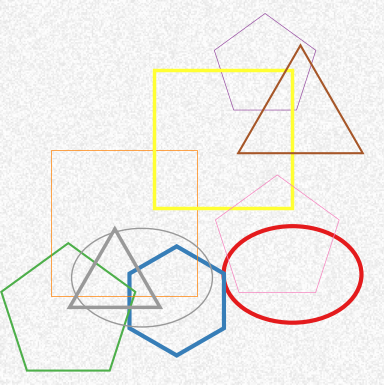[{"shape": "oval", "thickness": 3, "radius": 0.9, "center": [0.76, 0.287]}, {"shape": "hexagon", "thickness": 3, "radius": 0.71, "center": [0.459, 0.218]}, {"shape": "pentagon", "thickness": 1.5, "radius": 0.91, "center": [0.177, 0.185]}, {"shape": "pentagon", "thickness": 0.5, "radius": 0.69, "center": [0.689, 0.826]}, {"shape": "square", "thickness": 0.5, "radius": 0.95, "center": [0.322, 0.42]}, {"shape": "square", "thickness": 2.5, "radius": 0.9, "center": [0.579, 0.638]}, {"shape": "triangle", "thickness": 1.5, "radius": 0.93, "center": [0.78, 0.695]}, {"shape": "pentagon", "thickness": 0.5, "radius": 0.84, "center": [0.72, 0.377]}, {"shape": "oval", "thickness": 1, "radius": 0.91, "center": [0.369, 0.279]}, {"shape": "triangle", "thickness": 2.5, "radius": 0.68, "center": [0.298, 0.27]}]